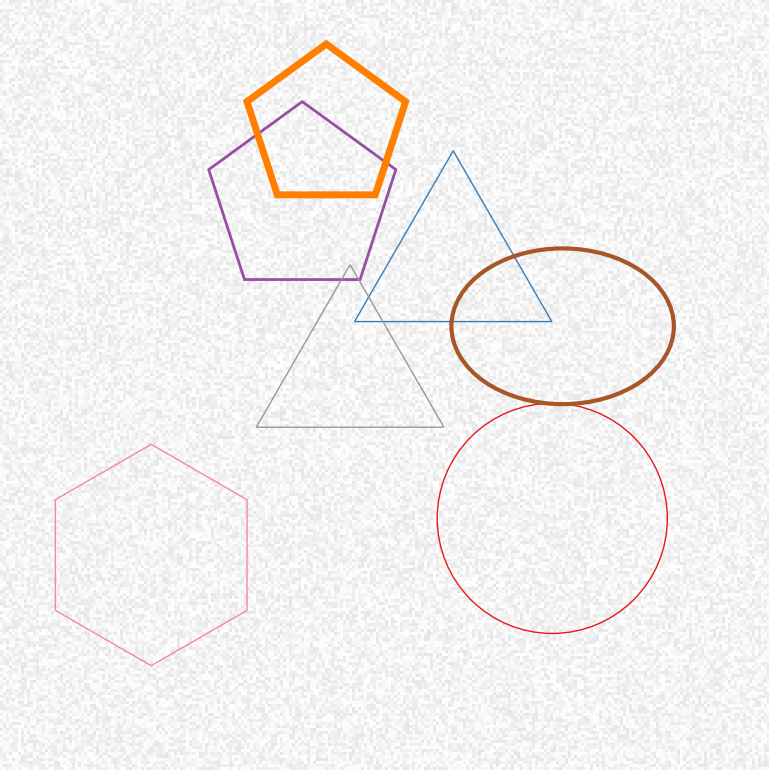[{"shape": "circle", "thickness": 0.5, "radius": 0.75, "center": [0.717, 0.327]}, {"shape": "triangle", "thickness": 0.5, "radius": 0.74, "center": [0.589, 0.656]}, {"shape": "pentagon", "thickness": 1, "radius": 0.64, "center": [0.393, 0.74]}, {"shape": "pentagon", "thickness": 2.5, "radius": 0.54, "center": [0.424, 0.835]}, {"shape": "oval", "thickness": 1.5, "radius": 0.72, "center": [0.731, 0.576]}, {"shape": "hexagon", "thickness": 0.5, "radius": 0.72, "center": [0.196, 0.279]}, {"shape": "triangle", "thickness": 0.5, "radius": 0.7, "center": [0.455, 0.516]}]